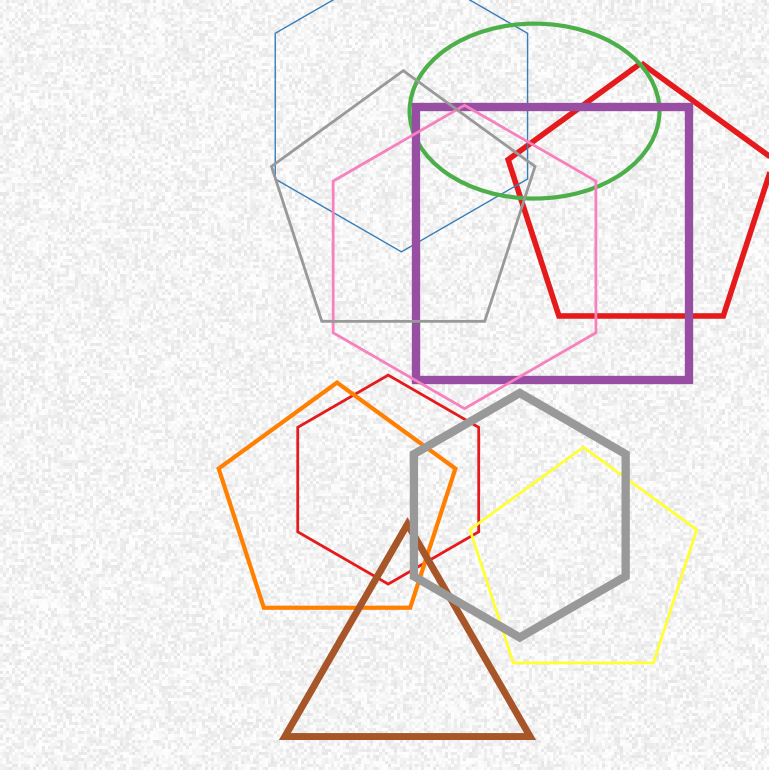[{"shape": "hexagon", "thickness": 1, "radius": 0.68, "center": [0.504, 0.377]}, {"shape": "pentagon", "thickness": 2, "radius": 0.91, "center": [0.833, 0.737]}, {"shape": "hexagon", "thickness": 0.5, "radius": 0.95, "center": [0.521, 0.862]}, {"shape": "oval", "thickness": 1.5, "radius": 0.81, "center": [0.694, 0.856]}, {"shape": "square", "thickness": 3, "radius": 0.88, "center": [0.717, 0.684]}, {"shape": "pentagon", "thickness": 1.5, "radius": 0.81, "center": [0.438, 0.341]}, {"shape": "pentagon", "thickness": 1, "radius": 0.77, "center": [0.758, 0.264]}, {"shape": "triangle", "thickness": 2.5, "radius": 0.92, "center": [0.529, 0.135]}, {"shape": "hexagon", "thickness": 1, "radius": 0.98, "center": [0.603, 0.666]}, {"shape": "hexagon", "thickness": 3, "radius": 0.79, "center": [0.675, 0.331]}, {"shape": "pentagon", "thickness": 1, "radius": 0.9, "center": [0.524, 0.728]}]